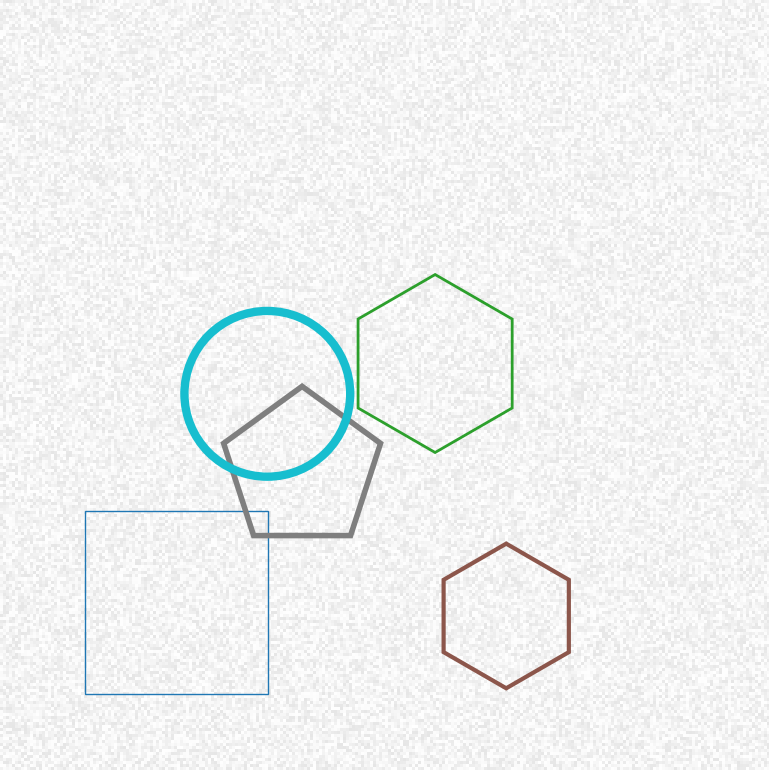[{"shape": "square", "thickness": 0.5, "radius": 0.6, "center": [0.229, 0.218]}, {"shape": "hexagon", "thickness": 1, "radius": 0.58, "center": [0.565, 0.528]}, {"shape": "hexagon", "thickness": 1.5, "radius": 0.47, "center": [0.657, 0.2]}, {"shape": "pentagon", "thickness": 2, "radius": 0.54, "center": [0.392, 0.391]}, {"shape": "circle", "thickness": 3, "radius": 0.54, "center": [0.347, 0.489]}]